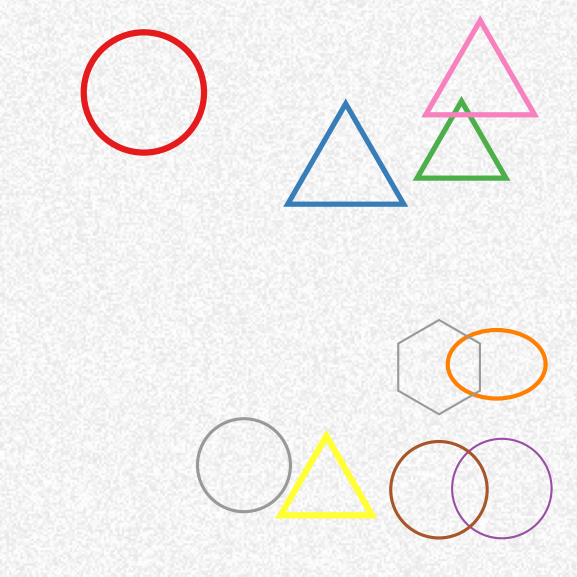[{"shape": "circle", "thickness": 3, "radius": 0.52, "center": [0.249, 0.839]}, {"shape": "triangle", "thickness": 2.5, "radius": 0.58, "center": [0.599, 0.704]}, {"shape": "triangle", "thickness": 2.5, "radius": 0.44, "center": [0.799, 0.735]}, {"shape": "circle", "thickness": 1, "radius": 0.43, "center": [0.869, 0.153]}, {"shape": "oval", "thickness": 2, "radius": 0.42, "center": [0.86, 0.368]}, {"shape": "triangle", "thickness": 3, "radius": 0.46, "center": [0.565, 0.153]}, {"shape": "circle", "thickness": 1.5, "radius": 0.42, "center": [0.76, 0.151]}, {"shape": "triangle", "thickness": 2.5, "radius": 0.54, "center": [0.832, 0.855]}, {"shape": "hexagon", "thickness": 1, "radius": 0.41, "center": [0.76, 0.363]}, {"shape": "circle", "thickness": 1.5, "radius": 0.4, "center": [0.422, 0.194]}]